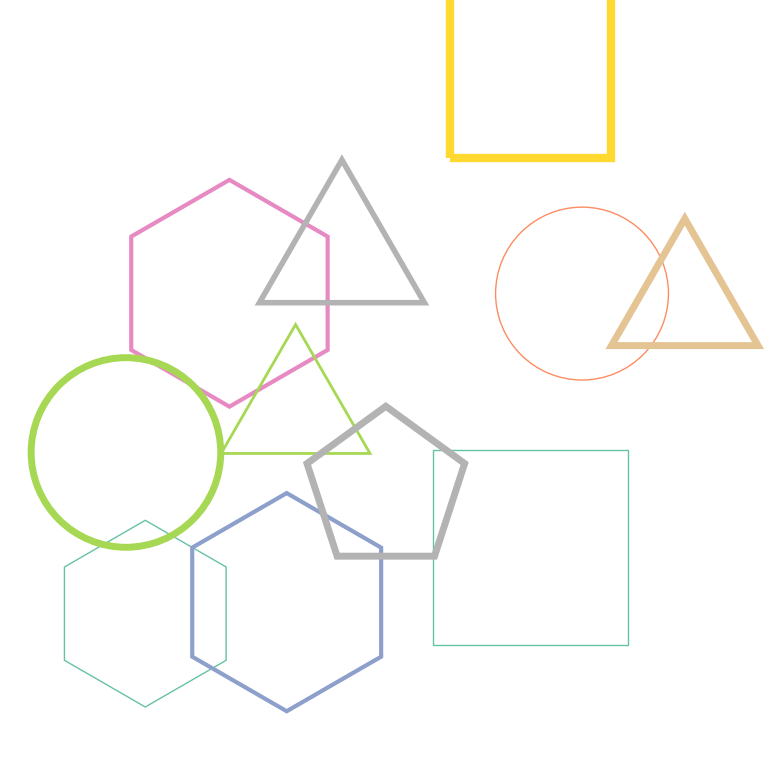[{"shape": "square", "thickness": 0.5, "radius": 0.63, "center": [0.689, 0.289]}, {"shape": "hexagon", "thickness": 0.5, "radius": 0.61, "center": [0.189, 0.203]}, {"shape": "circle", "thickness": 0.5, "radius": 0.56, "center": [0.756, 0.619]}, {"shape": "hexagon", "thickness": 1.5, "radius": 0.71, "center": [0.372, 0.218]}, {"shape": "hexagon", "thickness": 1.5, "radius": 0.74, "center": [0.298, 0.619]}, {"shape": "triangle", "thickness": 1, "radius": 0.56, "center": [0.384, 0.467]}, {"shape": "circle", "thickness": 2.5, "radius": 0.62, "center": [0.164, 0.412]}, {"shape": "square", "thickness": 3, "radius": 0.52, "center": [0.689, 0.899]}, {"shape": "triangle", "thickness": 2.5, "radius": 0.55, "center": [0.889, 0.606]}, {"shape": "triangle", "thickness": 2, "radius": 0.62, "center": [0.444, 0.669]}, {"shape": "pentagon", "thickness": 2.5, "radius": 0.54, "center": [0.501, 0.365]}]